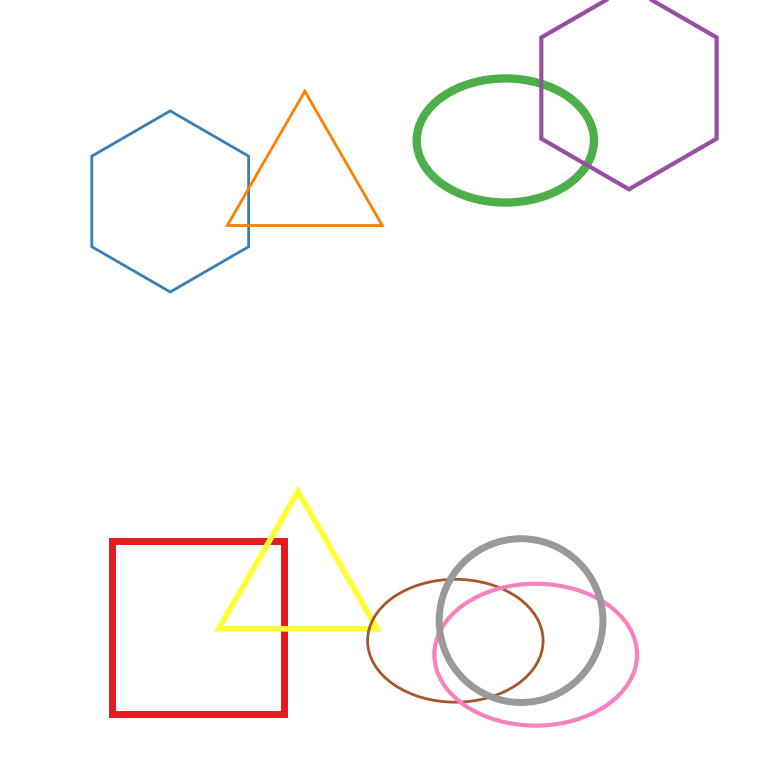[{"shape": "square", "thickness": 2.5, "radius": 0.56, "center": [0.257, 0.185]}, {"shape": "hexagon", "thickness": 1, "radius": 0.59, "center": [0.221, 0.738]}, {"shape": "oval", "thickness": 3, "radius": 0.58, "center": [0.656, 0.818]}, {"shape": "hexagon", "thickness": 1.5, "radius": 0.66, "center": [0.817, 0.886]}, {"shape": "triangle", "thickness": 1, "radius": 0.58, "center": [0.396, 0.765]}, {"shape": "triangle", "thickness": 2, "radius": 0.59, "center": [0.387, 0.243]}, {"shape": "oval", "thickness": 1, "radius": 0.57, "center": [0.591, 0.168]}, {"shape": "oval", "thickness": 1.5, "radius": 0.66, "center": [0.696, 0.15]}, {"shape": "circle", "thickness": 2.5, "radius": 0.53, "center": [0.677, 0.194]}]